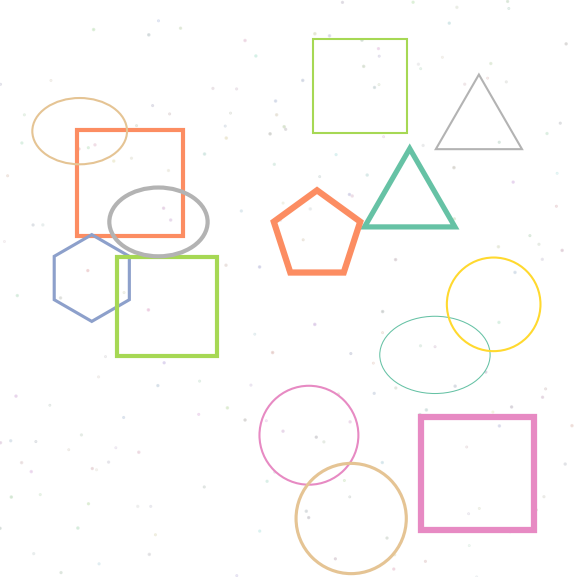[{"shape": "oval", "thickness": 0.5, "radius": 0.48, "center": [0.753, 0.385]}, {"shape": "triangle", "thickness": 2.5, "radius": 0.45, "center": [0.71, 0.651]}, {"shape": "square", "thickness": 2, "radius": 0.46, "center": [0.225, 0.683]}, {"shape": "pentagon", "thickness": 3, "radius": 0.39, "center": [0.549, 0.591]}, {"shape": "hexagon", "thickness": 1.5, "radius": 0.38, "center": [0.159, 0.518]}, {"shape": "circle", "thickness": 1, "radius": 0.43, "center": [0.535, 0.245]}, {"shape": "square", "thickness": 3, "radius": 0.49, "center": [0.827, 0.179]}, {"shape": "square", "thickness": 2, "radius": 0.43, "center": [0.29, 0.469]}, {"shape": "square", "thickness": 1, "radius": 0.41, "center": [0.624, 0.851]}, {"shape": "circle", "thickness": 1, "radius": 0.41, "center": [0.855, 0.472]}, {"shape": "circle", "thickness": 1.5, "radius": 0.48, "center": [0.608, 0.101]}, {"shape": "oval", "thickness": 1, "radius": 0.41, "center": [0.138, 0.772]}, {"shape": "triangle", "thickness": 1, "radius": 0.43, "center": [0.829, 0.784]}, {"shape": "oval", "thickness": 2, "radius": 0.43, "center": [0.274, 0.615]}]